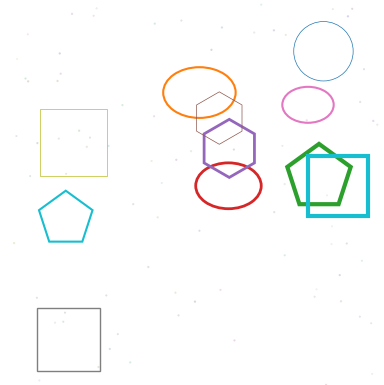[{"shape": "circle", "thickness": 0.5, "radius": 0.39, "center": [0.84, 0.867]}, {"shape": "oval", "thickness": 1.5, "radius": 0.47, "center": [0.518, 0.76]}, {"shape": "pentagon", "thickness": 3, "radius": 0.43, "center": [0.829, 0.54]}, {"shape": "oval", "thickness": 2, "radius": 0.43, "center": [0.593, 0.517]}, {"shape": "hexagon", "thickness": 2, "radius": 0.38, "center": [0.596, 0.615]}, {"shape": "hexagon", "thickness": 0.5, "radius": 0.34, "center": [0.57, 0.693]}, {"shape": "oval", "thickness": 1.5, "radius": 0.33, "center": [0.8, 0.728]}, {"shape": "square", "thickness": 1, "radius": 0.41, "center": [0.178, 0.119]}, {"shape": "square", "thickness": 0.5, "radius": 0.44, "center": [0.19, 0.629]}, {"shape": "pentagon", "thickness": 1.5, "radius": 0.37, "center": [0.171, 0.432]}, {"shape": "square", "thickness": 3, "radius": 0.39, "center": [0.878, 0.518]}]